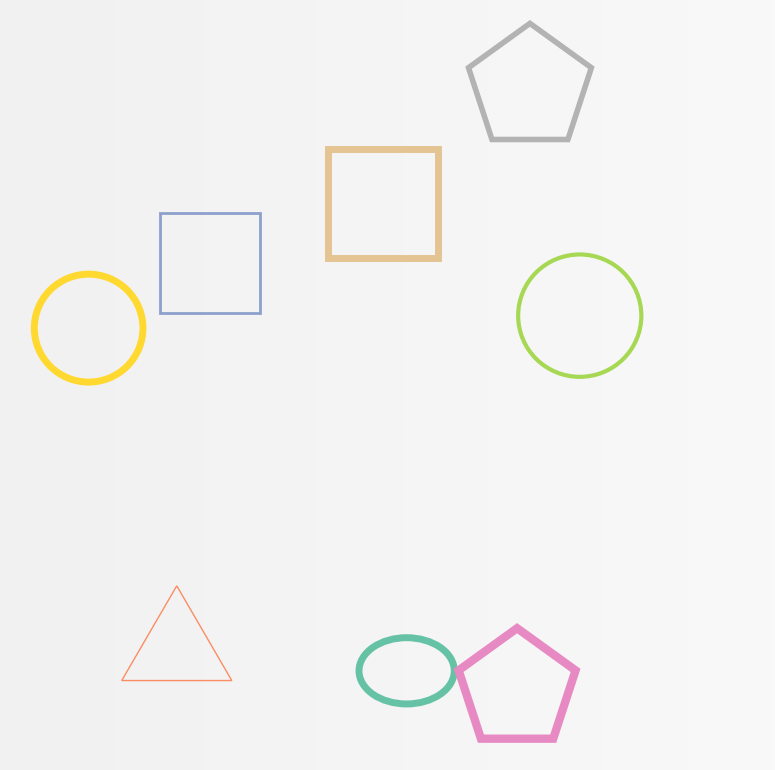[{"shape": "oval", "thickness": 2.5, "radius": 0.31, "center": [0.525, 0.129]}, {"shape": "triangle", "thickness": 0.5, "radius": 0.41, "center": [0.228, 0.157]}, {"shape": "square", "thickness": 1, "radius": 0.32, "center": [0.271, 0.658]}, {"shape": "pentagon", "thickness": 3, "radius": 0.4, "center": [0.667, 0.105]}, {"shape": "circle", "thickness": 1.5, "radius": 0.4, "center": [0.748, 0.59]}, {"shape": "circle", "thickness": 2.5, "radius": 0.35, "center": [0.114, 0.574]}, {"shape": "square", "thickness": 2.5, "radius": 0.36, "center": [0.494, 0.735]}, {"shape": "pentagon", "thickness": 2, "radius": 0.42, "center": [0.684, 0.886]}]